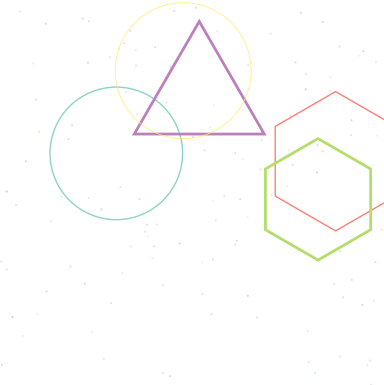[{"shape": "circle", "thickness": 1, "radius": 0.86, "center": [0.302, 0.602]}, {"shape": "hexagon", "thickness": 1, "radius": 0.9, "center": [0.872, 0.581]}, {"shape": "hexagon", "thickness": 2, "radius": 0.79, "center": [0.826, 0.482]}, {"shape": "triangle", "thickness": 2, "radius": 0.97, "center": [0.518, 0.749]}, {"shape": "circle", "thickness": 0.5, "radius": 0.88, "center": [0.476, 0.816]}]